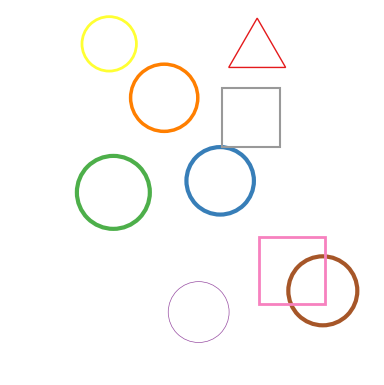[{"shape": "triangle", "thickness": 1, "radius": 0.43, "center": [0.668, 0.867]}, {"shape": "circle", "thickness": 3, "radius": 0.44, "center": [0.572, 0.53]}, {"shape": "circle", "thickness": 3, "radius": 0.47, "center": [0.294, 0.5]}, {"shape": "circle", "thickness": 0.5, "radius": 0.4, "center": [0.516, 0.189]}, {"shape": "circle", "thickness": 2.5, "radius": 0.44, "center": [0.426, 0.746]}, {"shape": "circle", "thickness": 2, "radius": 0.35, "center": [0.284, 0.886]}, {"shape": "circle", "thickness": 3, "radius": 0.45, "center": [0.838, 0.245]}, {"shape": "square", "thickness": 2, "radius": 0.43, "center": [0.759, 0.297]}, {"shape": "square", "thickness": 1.5, "radius": 0.38, "center": [0.651, 0.695]}]